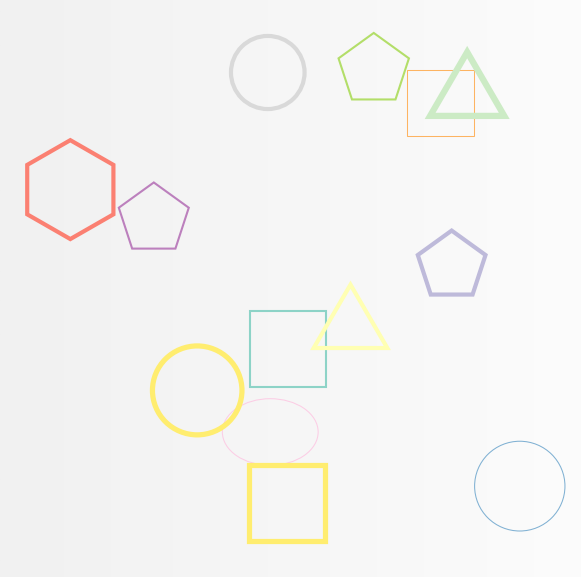[{"shape": "square", "thickness": 1, "radius": 0.33, "center": [0.495, 0.395]}, {"shape": "triangle", "thickness": 2, "radius": 0.37, "center": [0.603, 0.433]}, {"shape": "pentagon", "thickness": 2, "radius": 0.31, "center": [0.777, 0.539]}, {"shape": "hexagon", "thickness": 2, "radius": 0.43, "center": [0.121, 0.671]}, {"shape": "circle", "thickness": 0.5, "radius": 0.39, "center": [0.894, 0.157]}, {"shape": "square", "thickness": 0.5, "radius": 0.29, "center": [0.758, 0.82]}, {"shape": "pentagon", "thickness": 1, "radius": 0.32, "center": [0.643, 0.878]}, {"shape": "oval", "thickness": 0.5, "radius": 0.41, "center": [0.465, 0.251]}, {"shape": "circle", "thickness": 2, "radius": 0.32, "center": [0.461, 0.874]}, {"shape": "pentagon", "thickness": 1, "radius": 0.32, "center": [0.265, 0.62]}, {"shape": "triangle", "thickness": 3, "radius": 0.37, "center": [0.804, 0.835]}, {"shape": "circle", "thickness": 2.5, "radius": 0.38, "center": [0.339, 0.323]}, {"shape": "square", "thickness": 2.5, "radius": 0.33, "center": [0.494, 0.128]}]